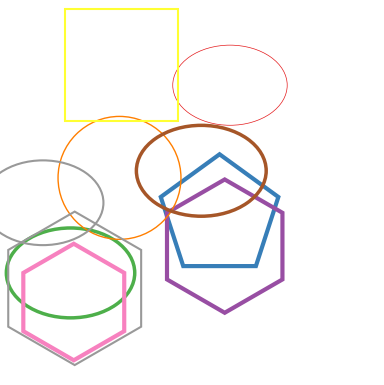[{"shape": "oval", "thickness": 0.5, "radius": 0.74, "center": [0.597, 0.779]}, {"shape": "pentagon", "thickness": 3, "radius": 0.8, "center": [0.57, 0.439]}, {"shape": "oval", "thickness": 2.5, "radius": 0.83, "center": [0.183, 0.291]}, {"shape": "hexagon", "thickness": 3, "radius": 0.87, "center": [0.584, 0.361]}, {"shape": "circle", "thickness": 1, "radius": 0.8, "center": [0.31, 0.538]}, {"shape": "square", "thickness": 1.5, "radius": 0.73, "center": [0.315, 0.831]}, {"shape": "oval", "thickness": 2.5, "radius": 0.84, "center": [0.523, 0.556]}, {"shape": "hexagon", "thickness": 3, "radius": 0.76, "center": [0.192, 0.216]}, {"shape": "oval", "thickness": 1.5, "radius": 0.79, "center": [0.111, 0.473]}, {"shape": "hexagon", "thickness": 1.5, "radius": 1.0, "center": [0.194, 0.251]}]